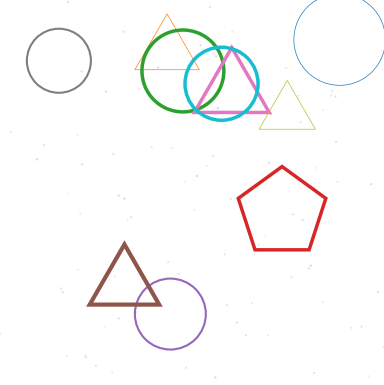[{"shape": "circle", "thickness": 0.5, "radius": 0.59, "center": [0.882, 0.897]}, {"shape": "triangle", "thickness": 0.5, "radius": 0.48, "center": [0.434, 0.867]}, {"shape": "circle", "thickness": 2.5, "radius": 0.53, "center": [0.475, 0.816]}, {"shape": "pentagon", "thickness": 2.5, "radius": 0.6, "center": [0.733, 0.448]}, {"shape": "circle", "thickness": 1.5, "radius": 0.46, "center": [0.442, 0.184]}, {"shape": "triangle", "thickness": 3, "radius": 0.52, "center": [0.323, 0.261]}, {"shape": "triangle", "thickness": 2.5, "radius": 0.56, "center": [0.602, 0.764]}, {"shape": "circle", "thickness": 1.5, "radius": 0.42, "center": [0.153, 0.842]}, {"shape": "triangle", "thickness": 0.5, "radius": 0.42, "center": [0.746, 0.707]}, {"shape": "circle", "thickness": 2.5, "radius": 0.47, "center": [0.575, 0.782]}]